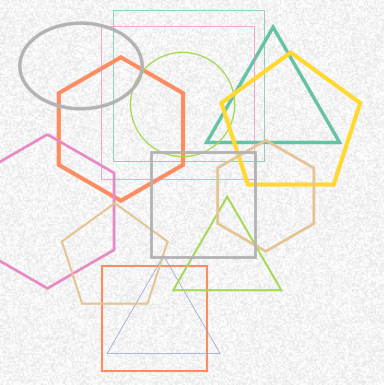[{"shape": "square", "thickness": 0.5, "radius": 0.98, "center": [0.49, 0.778]}, {"shape": "triangle", "thickness": 2.5, "radius": 1.0, "center": [0.709, 0.73]}, {"shape": "square", "thickness": 1.5, "radius": 0.68, "center": [0.401, 0.173]}, {"shape": "hexagon", "thickness": 3, "radius": 0.93, "center": [0.314, 0.665]}, {"shape": "triangle", "thickness": 0.5, "radius": 0.85, "center": [0.425, 0.167]}, {"shape": "hexagon", "thickness": 2, "radius": 1.0, "center": [0.123, 0.451]}, {"shape": "square", "thickness": 0.5, "radius": 0.99, "center": [0.461, 0.733]}, {"shape": "circle", "thickness": 1, "radius": 0.68, "center": [0.474, 0.729]}, {"shape": "triangle", "thickness": 1.5, "radius": 0.81, "center": [0.59, 0.327]}, {"shape": "pentagon", "thickness": 3, "radius": 0.95, "center": [0.755, 0.674]}, {"shape": "hexagon", "thickness": 2, "radius": 0.72, "center": [0.69, 0.491]}, {"shape": "pentagon", "thickness": 1.5, "radius": 0.72, "center": [0.298, 0.328]}, {"shape": "square", "thickness": 2, "radius": 0.68, "center": [0.528, 0.469]}, {"shape": "oval", "thickness": 2.5, "radius": 0.79, "center": [0.21, 0.829]}]